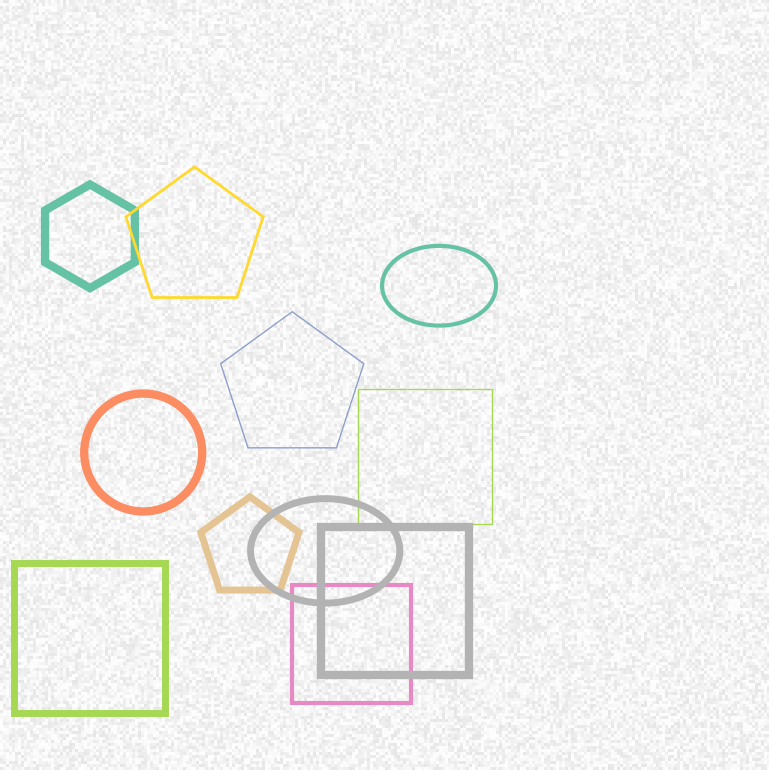[{"shape": "hexagon", "thickness": 3, "radius": 0.34, "center": [0.117, 0.693]}, {"shape": "oval", "thickness": 1.5, "radius": 0.37, "center": [0.57, 0.629]}, {"shape": "circle", "thickness": 3, "radius": 0.38, "center": [0.186, 0.412]}, {"shape": "pentagon", "thickness": 0.5, "radius": 0.49, "center": [0.38, 0.497]}, {"shape": "square", "thickness": 1.5, "radius": 0.38, "center": [0.456, 0.164]}, {"shape": "square", "thickness": 2.5, "radius": 0.49, "center": [0.116, 0.171]}, {"shape": "square", "thickness": 0.5, "radius": 0.44, "center": [0.552, 0.407]}, {"shape": "pentagon", "thickness": 1, "radius": 0.47, "center": [0.253, 0.689]}, {"shape": "pentagon", "thickness": 2.5, "radius": 0.34, "center": [0.325, 0.288]}, {"shape": "oval", "thickness": 2.5, "radius": 0.48, "center": [0.422, 0.285]}, {"shape": "square", "thickness": 3, "radius": 0.48, "center": [0.513, 0.22]}]